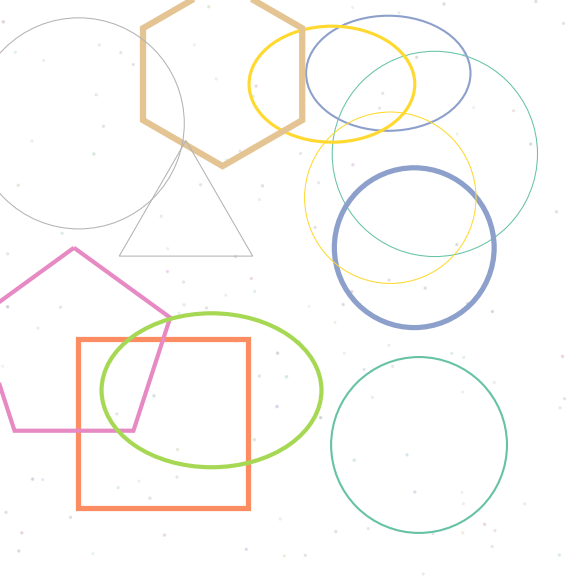[{"shape": "circle", "thickness": 0.5, "radius": 0.89, "center": [0.753, 0.733]}, {"shape": "circle", "thickness": 1, "radius": 0.76, "center": [0.726, 0.229]}, {"shape": "square", "thickness": 2.5, "radius": 0.73, "center": [0.282, 0.266]}, {"shape": "oval", "thickness": 1, "radius": 0.71, "center": [0.672, 0.872]}, {"shape": "circle", "thickness": 2.5, "radius": 0.69, "center": [0.717, 0.57]}, {"shape": "pentagon", "thickness": 2, "radius": 0.88, "center": [0.128, 0.395]}, {"shape": "oval", "thickness": 2, "radius": 0.95, "center": [0.366, 0.323]}, {"shape": "oval", "thickness": 1.5, "radius": 0.72, "center": [0.575, 0.853]}, {"shape": "circle", "thickness": 0.5, "radius": 0.74, "center": [0.676, 0.657]}, {"shape": "hexagon", "thickness": 3, "radius": 0.8, "center": [0.385, 0.871]}, {"shape": "triangle", "thickness": 0.5, "radius": 0.67, "center": [0.322, 0.622]}, {"shape": "circle", "thickness": 0.5, "radius": 0.91, "center": [0.136, 0.786]}]